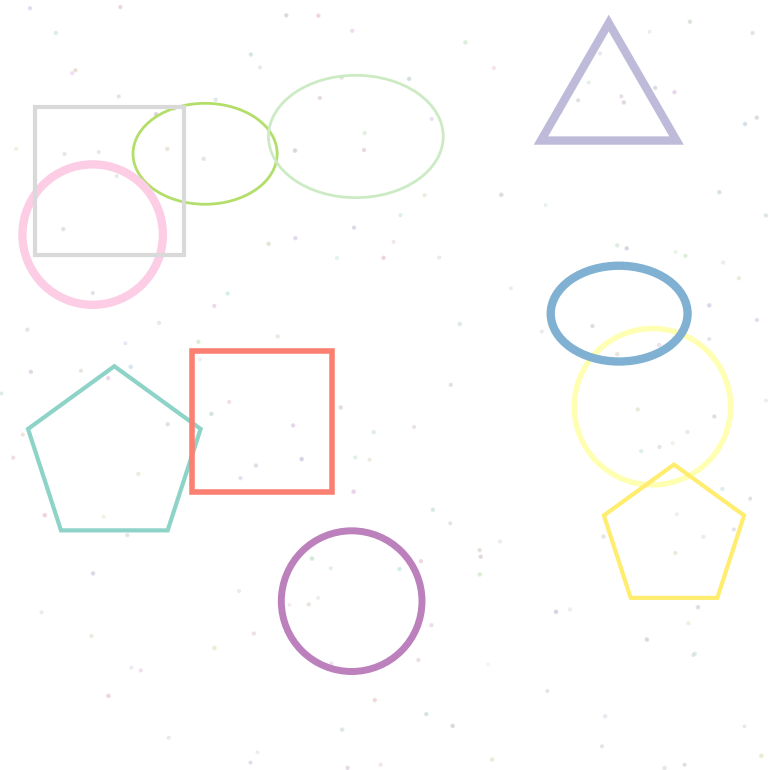[{"shape": "pentagon", "thickness": 1.5, "radius": 0.59, "center": [0.148, 0.407]}, {"shape": "circle", "thickness": 2, "radius": 0.51, "center": [0.847, 0.472]}, {"shape": "triangle", "thickness": 3, "radius": 0.51, "center": [0.791, 0.868]}, {"shape": "square", "thickness": 2, "radius": 0.46, "center": [0.34, 0.453]}, {"shape": "oval", "thickness": 3, "radius": 0.44, "center": [0.804, 0.593]}, {"shape": "oval", "thickness": 1, "radius": 0.47, "center": [0.266, 0.8]}, {"shape": "circle", "thickness": 3, "radius": 0.46, "center": [0.12, 0.695]}, {"shape": "square", "thickness": 1.5, "radius": 0.48, "center": [0.142, 0.765]}, {"shape": "circle", "thickness": 2.5, "radius": 0.46, "center": [0.457, 0.219]}, {"shape": "oval", "thickness": 1, "radius": 0.57, "center": [0.462, 0.823]}, {"shape": "pentagon", "thickness": 1.5, "radius": 0.48, "center": [0.875, 0.301]}]